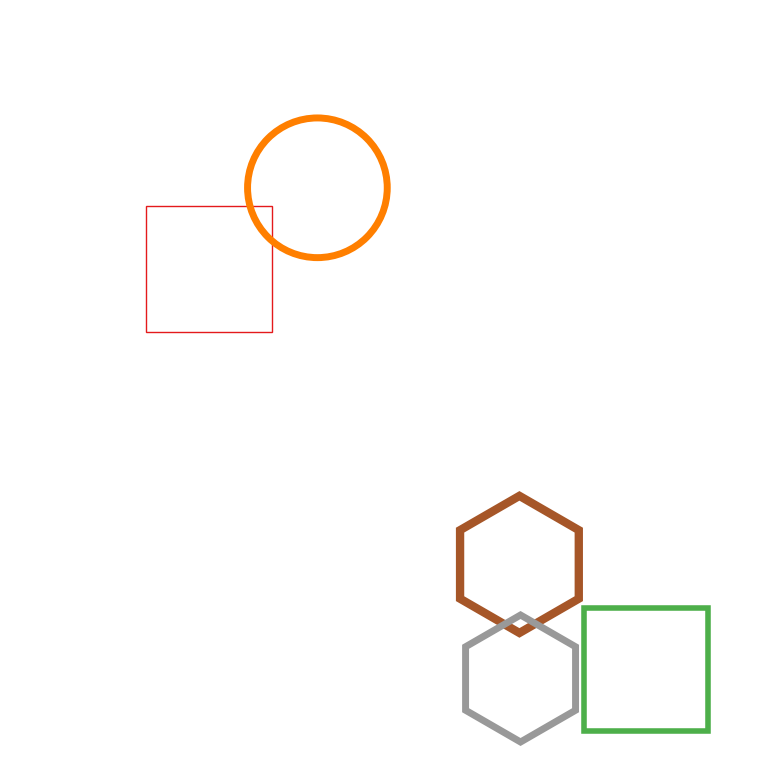[{"shape": "square", "thickness": 0.5, "radius": 0.41, "center": [0.271, 0.651]}, {"shape": "square", "thickness": 2, "radius": 0.4, "center": [0.839, 0.131]}, {"shape": "circle", "thickness": 2.5, "radius": 0.45, "center": [0.412, 0.756]}, {"shape": "hexagon", "thickness": 3, "radius": 0.45, "center": [0.675, 0.267]}, {"shape": "hexagon", "thickness": 2.5, "radius": 0.41, "center": [0.676, 0.119]}]